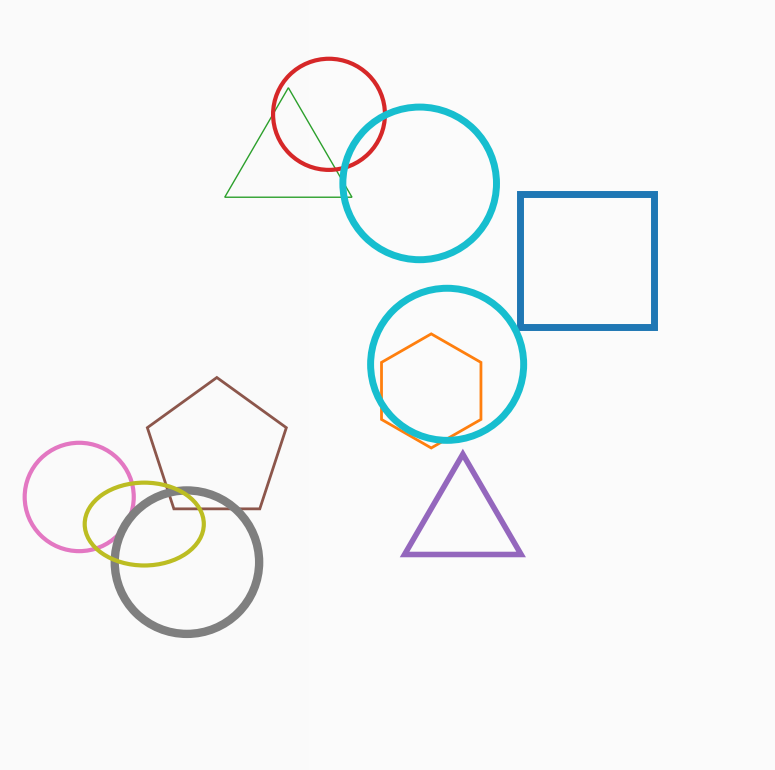[{"shape": "square", "thickness": 2.5, "radius": 0.43, "center": [0.757, 0.662]}, {"shape": "hexagon", "thickness": 1, "radius": 0.37, "center": [0.556, 0.492]}, {"shape": "triangle", "thickness": 0.5, "radius": 0.47, "center": [0.372, 0.791]}, {"shape": "circle", "thickness": 1.5, "radius": 0.36, "center": [0.425, 0.852]}, {"shape": "triangle", "thickness": 2, "radius": 0.43, "center": [0.597, 0.323]}, {"shape": "pentagon", "thickness": 1, "radius": 0.47, "center": [0.28, 0.415]}, {"shape": "circle", "thickness": 1.5, "radius": 0.35, "center": [0.102, 0.355]}, {"shape": "circle", "thickness": 3, "radius": 0.47, "center": [0.241, 0.27]}, {"shape": "oval", "thickness": 1.5, "radius": 0.38, "center": [0.186, 0.319]}, {"shape": "circle", "thickness": 2.5, "radius": 0.49, "center": [0.577, 0.527]}, {"shape": "circle", "thickness": 2.5, "radius": 0.5, "center": [0.542, 0.762]}]